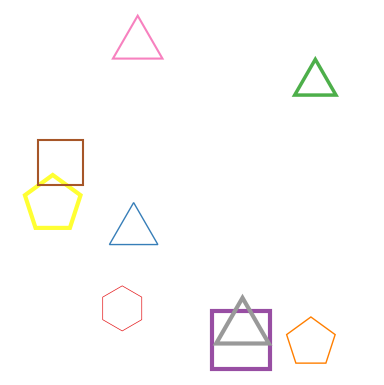[{"shape": "hexagon", "thickness": 0.5, "radius": 0.29, "center": [0.317, 0.199]}, {"shape": "triangle", "thickness": 1, "radius": 0.36, "center": [0.347, 0.401]}, {"shape": "triangle", "thickness": 2.5, "radius": 0.31, "center": [0.819, 0.784]}, {"shape": "square", "thickness": 3, "radius": 0.38, "center": [0.626, 0.117]}, {"shape": "pentagon", "thickness": 1, "radius": 0.33, "center": [0.808, 0.11]}, {"shape": "pentagon", "thickness": 3, "radius": 0.38, "center": [0.137, 0.47]}, {"shape": "square", "thickness": 1.5, "radius": 0.29, "center": [0.158, 0.578]}, {"shape": "triangle", "thickness": 1.5, "radius": 0.37, "center": [0.358, 0.885]}, {"shape": "triangle", "thickness": 3, "radius": 0.4, "center": [0.63, 0.147]}]